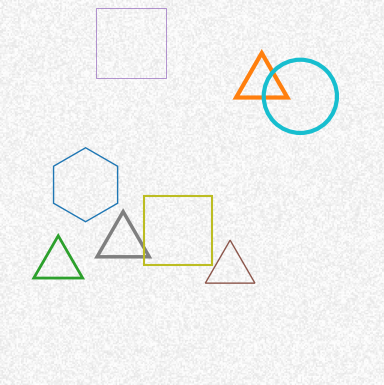[{"shape": "hexagon", "thickness": 1, "radius": 0.48, "center": [0.222, 0.52]}, {"shape": "triangle", "thickness": 3, "radius": 0.38, "center": [0.68, 0.785]}, {"shape": "triangle", "thickness": 2, "radius": 0.37, "center": [0.151, 0.314]}, {"shape": "square", "thickness": 0.5, "radius": 0.45, "center": [0.341, 0.888]}, {"shape": "triangle", "thickness": 1, "radius": 0.37, "center": [0.598, 0.302]}, {"shape": "triangle", "thickness": 2.5, "radius": 0.39, "center": [0.32, 0.372]}, {"shape": "square", "thickness": 1.5, "radius": 0.45, "center": [0.462, 0.401]}, {"shape": "circle", "thickness": 3, "radius": 0.48, "center": [0.78, 0.75]}]